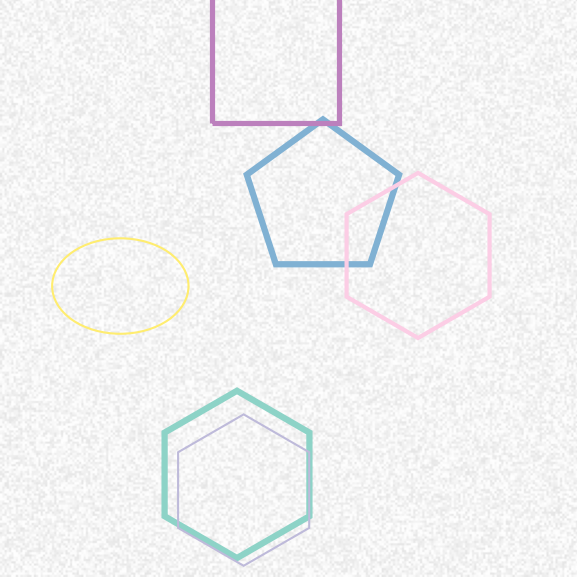[{"shape": "hexagon", "thickness": 3, "radius": 0.72, "center": [0.41, 0.178]}, {"shape": "hexagon", "thickness": 1, "radius": 0.66, "center": [0.422, 0.151]}, {"shape": "pentagon", "thickness": 3, "radius": 0.69, "center": [0.559, 0.654]}, {"shape": "hexagon", "thickness": 2, "radius": 0.71, "center": [0.724, 0.557]}, {"shape": "square", "thickness": 2.5, "radius": 0.55, "center": [0.476, 0.897]}, {"shape": "oval", "thickness": 1, "radius": 0.59, "center": [0.208, 0.504]}]